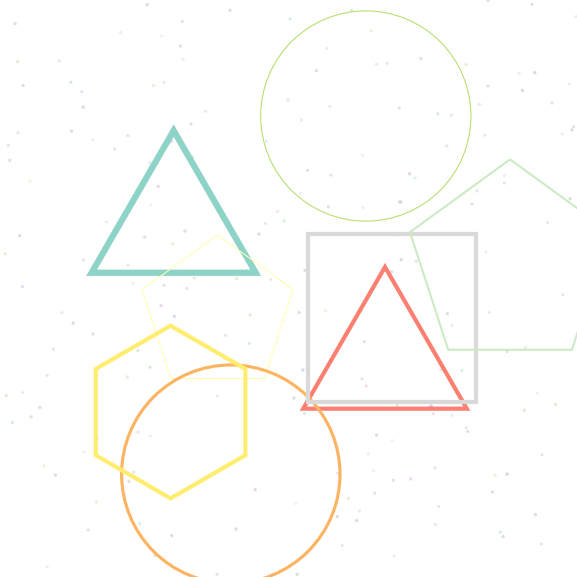[{"shape": "triangle", "thickness": 3, "radius": 0.82, "center": [0.301, 0.609]}, {"shape": "pentagon", "thickness": 0.5, "radius": 0.69, "center": [0.377, 0.455]}, {"shape": "triangle", "thickness": 2, "radius": 0.82, "center": [0.667, 0.373]}, {"shape": "circle", "thickness": 1.5, "radius": 0.95, "center": [0.4, 0.178]}, {"shape": "circle", "thickness": 0.5, "radius": 0.91, "center": [0.633, 0.798]}, {"shape": "square", "thickness": 2, "radius": 0.73, "center": [0.679, 0.448]}, {"shape": "pentagon", "thickness": 1, "radius": 0.91, "center": [0.883, 0.541]}, {"shape": "hexagon", "thickness": 2, "radius": 0.75, "center": [0.295, 0.286]}]